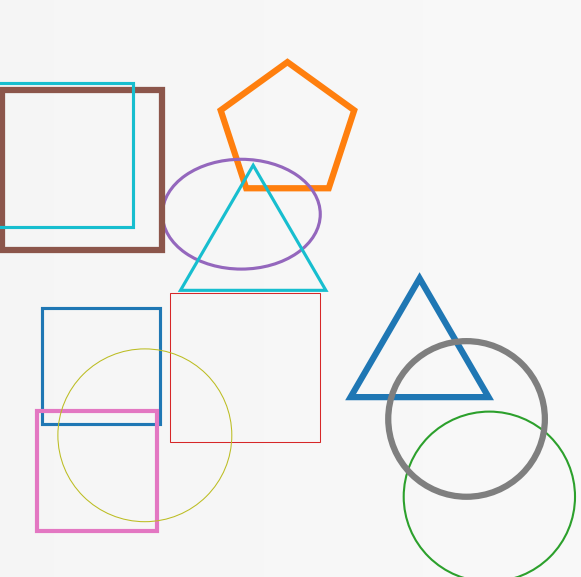[{"shape": "square", "thickness": 1.5, "radius": 0.51, "center": [0.174, 0.365]}, {"shape": "triangle", "thickness": 3, "radius": 0.69, "center": [0.722, 0.38]}, {"shape": "pentagon", "thickness": 3, "radius": 0.6, "center": [0.495, 0.771]}, {"shape": "circle", "thickness": 1, "radius": 0.74, "center": [0.842, 0.139]}, {"shape": "square", "thickness": 0.5, "radius": 0.64, "center": [0.422, 0.363]}, {"shape": "oval", "thickness": 1.5, "radius": 0.68, "center": [0.415, 0.628]}, {"shape": "square", "thickness": 3, "radius": 0.69, "center": [0.141, 0.705]}, {"shape": "square", "thickness": 2, "radius": 0.52, "center": [0.167, 0.184]}, {"shape": "circle", "thickness": 3, "radius": 0.67, "center": [0.803, 0.274]}, {"shape": "circle", "thickness": 0.5, "radius": 0.75, "center": [0.249, 0.245]}, {"shape": "triangle", "thickness": 1.5, "radius": 0.72, "center": [0.436, 0.569]}, {"shape": "square", "thickness": 1.5, "radius": 0.62, "center": [0.104, 0.731]}]